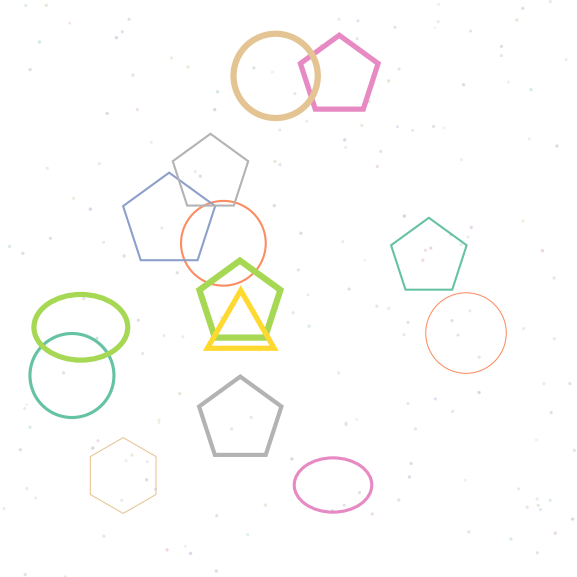[{"shape": "circle", "thickness": 1.5, "radius": 0.36, "center": [0.125, 0.349]}, {"shape": "pentagon", "thickness": 1, "radius": 0.34, "center": [0.743, 0.553]}, {"shape": "circle", "thickness": 0.5, "radius": 0.35, "center": [0.807, 0.422]}, {"shape": "circle", "thickness": 1, "radius": 0.37, "center": [0.387, 0.578]}, {"shape": "pentagon", "thickness": 1, "radius": 0.42, "center": [0.293, 0.616]}, {"shape": "pentagon", "thickness": 2.5, "radius": 0.35, "center": [0.587, 0.867]}, {"shape": "oval", "thickness": 1.5, "radius": 0.34, "center": [0.577, 0.159]}, {"shape": "pentagon", "thickness": 3, "radius": 0.37, "center": [0.415, 0.474]}, {"shape": "oval", "thickness": 2.5, "radius": 0.41, "center": [0.14, 0.432]}, {"shape": "triangle", "thickness": 2.5, "radius": 0.33, "center": [0.417, 0.429]}, {"shape": "hexagon", "thickness": 0.5, "radius": 0.33, "center": [0.213, 0.176]}, {"shape": "circle", "thickness": 3, "radius": 0.36, "center": [0.477, 0.868]}, {"shape": "pentagon", "thickness": 1, "radius": 0.34, "center": [0.364, 0.699]}, {"shape": "pentagon", "thickness": 2, "radius": 0.37, "center": [0.416, 0.272]}]